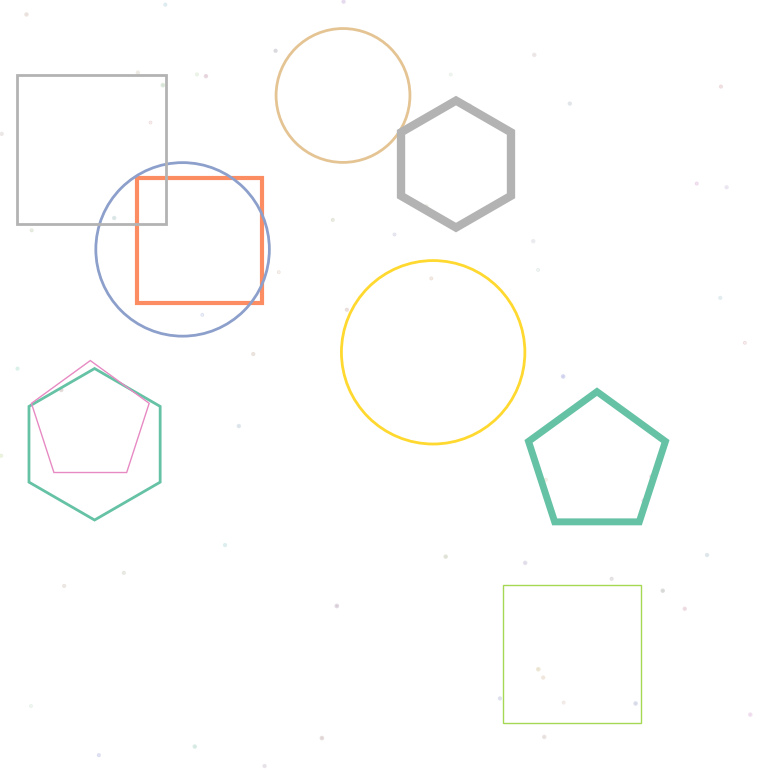[{"shape": "pentagon", "thickness": 2.5, "radius": 0.47, "center": [0.775, 0.398]}, {"shape": "hexagon", "thickness": 1, "radius": 0.49, "center": [0.123, 0.423]}, {"shape": "square", "thickness": 1.5, "radius": 0.41, "center": [0.259, 0.688]}, {"shape": "circle", "thickness": 1, "radius": 0.56, "center": [0.237, 0.676]}, {"shape": "pentagon", "thickness": 0.5, "radius": 0.4, "center": [0.117, 0.451]}, {"shape": "square", "thickness": 0.5, "radius": 0.45, "center": [0.743, 0.151]}, {"shape": "circle", "thickness": 1, "radius": 0.6, "center": [0.563, 0.542]}, {"shape": "circle", "thickness": 1, "radius": 0.43, "center": [0.445, 0.876]}, {"shape": "hexagon", "thickness": 3, "radius": 0.41, "center": [0.592, 0.787]}, {"shape": "square", "thickness": 1, "radius": 0.48, "center": [0.119, 0.806]}]